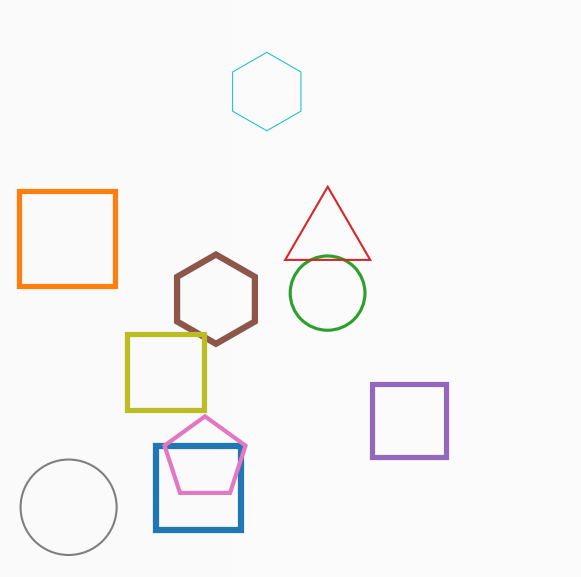[{"shape": "square", "thickness": 3, "radius": 0.36, "center": [0.341, 0.154]}, {"shape": "square", "thickness": 2.5, "radius": 0.41, "center": [0.116, 0.586]}, {"shape": "circle", "thickness": 1.5, "radius": 0.32, "center": [0.564, 0.492]}, {"shape": "triangle", "thickness": 1, "radius": 0.42, "center": [0.564, 0.591]}, {"shape": "square", "thickness": 2.5, "radius": 0.32, "center": [0.704, 0.271]}, {"shape": "hexagon", "thickness": 3, "radius": 0.39, "center": [0.372, 0.481]}, {"shape": "pentagon", "thickness": 2, "radius": 0.37, "center": [0.353, 0.205]}, {"shape": "circle", "thickness": 1, "radius": 0.41, "center": [0.118, 0.121]}, {"shape": "square", "thickness": 2.5, "radius": 0.33, "center": [0.285, 0.355]}, {"shape": "hexagon", "thickness": 0.5, "radius": 0.34, "center": [0.459, 0.841]}]